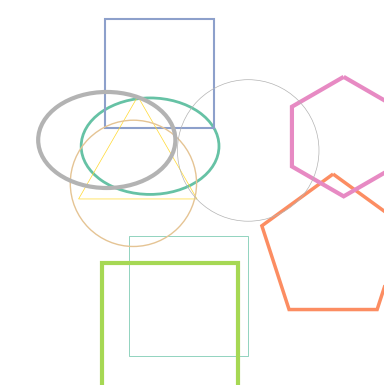[{"shape": "square", "thickness": 0.5, "radius": 0.77, "center": [0.489, 0.231]}, {"shape": "oval", "thickness": 2, "radius": 0.89, "center": [0.39, 0.62]}, {"shape": "pentagon", "thickness": 2.5, "radius": 0.97, "center": [0.865, 0.353]}, {"shape": "square", "thickness": 1.5, "radius": 0.71, "center": [0.414, 0.81]}, {"shape": "hexagon", "thickness": 3, "radius": 0.78, "center": [0.893, 0.645]}, {"shape": "square", "thickness": 3, "radius": 0.88, "center": [0.442, 0.14]}, {"shape": "triangle", "thickness": 0.5, "radius": 0.89, "center": [0.358, 0.572]}, {"shape": "circle", "thickness": 1, "radius": 0.82, "center": [0.347, 0.524]}, {"shape": "circle", "thickness": 0.5, "radius": 0.92, "center": [0.645, 0.609]}, {"shape": "oval", "thickness": 3, "radius": 0.89, "center": [0.277, 0.636]}]